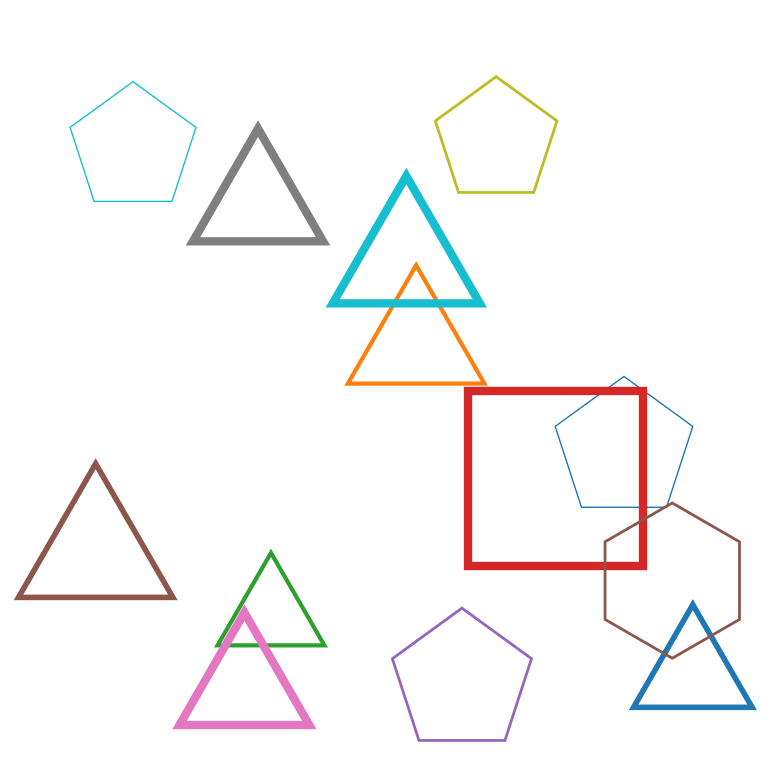[{"shape": "triangle", "thickness": 2, "radius": 0.44, "center": [0.9, 0.126]}, {"shape": "pentagon", "thickness": 0.5, "radius": 0.47, "center": [0.81, 0.417]}, {"shape": "triangle", "thickness": 1.5, "radius": 0.51, "center": [0.54, 0.553]}, {"shape": "triangle", "thickness": 1.5, "radius": 0.4, "center": [0.352, 0.202]}, {"shape": "square", "thickness": 3, "radius": 0.57, "center": [0.722, 0.379]}, {"shape": "pentagon", "thickness": 1, "radius": 0.47, "center": [0.6, 0.115]}, {"shape": "triangle", "thickness": 2, "radius": 0.58, "center": [0.124, 0.282]}, {"shape": "hexagon", "thickness": 1, "radius": 0.5, "center": [0.873, 0.246]}, {"shape": "triangle", "thickness": 3, "radius": 0.49, "center": [0.317, 0.107]}, {"shape": "triangle", "thickness": 3, "radius": 0.49, "center": [0.335, 0.735]}, {"shape": "pentagon", "thickness": 1, "radius": 0.42, "center": [0.644, 0.817]}, {"shape": "triangle", "thickness": 3, "radius": 0.55, "center": [0.528, 0.661]}, {"shape": "pentagon", "thickness": 0.5, "radius": 0.43, "center": [0.173, 0.808]}]